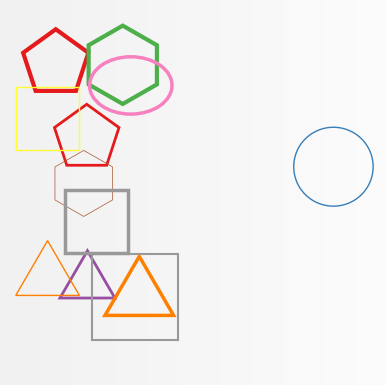[{"shape": "pentagon", "thickness": 2, "radius": 0.44, "center": [0.224, 0.642]}, {"shape": "pentagon", "thickness": 3, "radius": 0.44, "center": [0.144, 0.836]}, {"shape": "circle", "thickness": 1, "radius": 0.51, "center": [0.86, 0.567]}, {"shape": "hexagon", "thickness": 3, "radius": 0.51, "center": [0.317, 0.832]}, {"shape": "triangle", "thickness": 2, "radius": 0.41, "center": [0.226, 0.267]}, {"shape": "triangle", "thickness": 2.5, "radius": 0.51, "center": [0.359, 0.232]}, {"shape": "triangle", "thickness": 1, "radius": 0.47, "center": [0.123, 0.28]}, {"shape": "square", "thickness": 1, "radius": 0.41, "center": [0.123, 0.693]}, {"shape": "hexagon", "thickness": 0.5, "radius": 0.43, "center": [0.216, 0.524]}, {"shape": "oval", "thickness": 2.5, "radius": 0.53, "center": [0.338, 0.778]}, {"shape": "square", "thickness": 1.5, "radius": 0.56, "center": [0.349, 0.229]}, {"shape": "square", "thickness": 2.5, "radius": 0.4, "center": [0.25, 0.424]}]